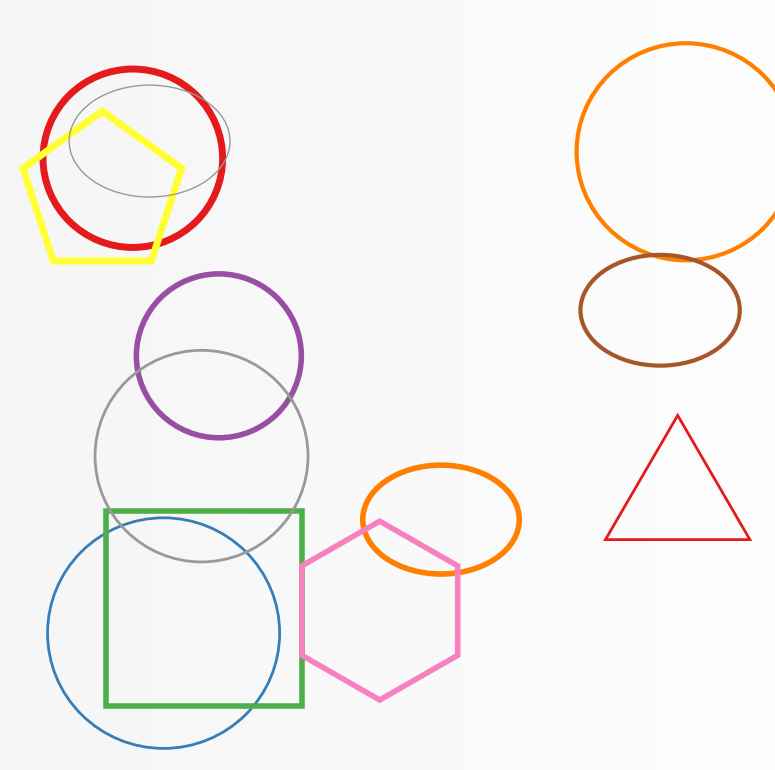[{"shape": "circle", "thickness": 2.5, "radius": 0.58, "center": [0.171, 0.794]}, {"shape": "triangle", "thickness": 1, "radius": 0.54, "center": [0.874, 0.353]}, {"shape": "circle", "thickness": 1, "radius": 0.75, "center": [0.211, 0.178]}, {"shape": "square", "thickness": 2, "radius": 0.63, "center": [0.263, 0.21]}, {"shape": "circle", "thickness": 2, "radius": 0.53, "center": [0.282, 0.538]}, {"shape": "oval", "thickness": 2, "radius": 0.5, "center": [0.569, 0.325]}, {"shape": "circle", "thickness": 1.5, "radius": 0.7, "center": [0.885, 0.803]}, {"shape": "pentagon", "thickness": 2.5, "radius": 0.54, "center": [0.132, 0.748]}, {"shape": "oval", "thickness": 1.5, "radius": 0.51, "center": [0.852, 0.597]}, {"shape": "hexagon", "thickness": 2, "radius": 0.58, "center": [0.49, 0.207]}, {"shape": "circle", "thickness": 1, "radius": 0.69, "center": [0.26, 0.408]}, {"shape": "oval", "thickness": 0.5, "radius": 0.52, "center": [0.193, 0.817]}]